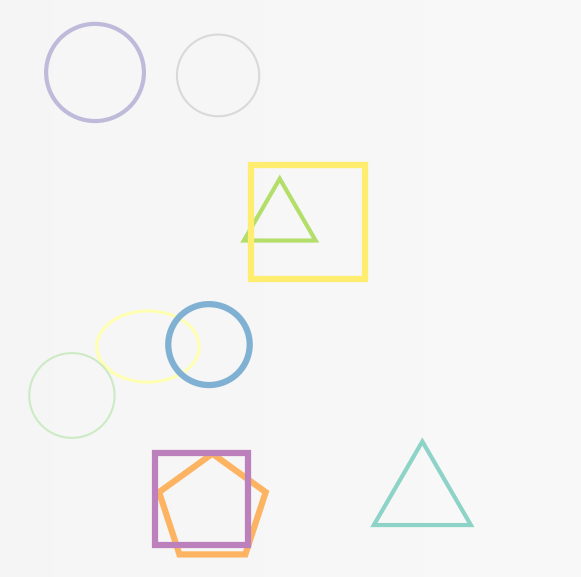[{"shape": "triangle", "thickness": 2, "radius": 0.48, "center": [0.727, 0.138]}, {"shape": "oval", "thickness": 1.5, "radius": 0.44, "center": [0.255, 0.399]}, {"shape": "circle", "thickness": 2, "radius": 0.42, "center": [0.163, 0.874]}, {"shape": "circle", "thickness": 3, "radius": 0.35, "center": [0.36, 0.402]}, {"shape": "pentagon", "thickness": 3, "radius": 0.48, "center": [0.365, 0.117]}, {"shape": "triangle", "thickness": 2, "radius": 0.36, "center": [0.481, 0.618]}, {"shape": "circle", "thickness": 1, "radius": 0.35, "center": [0.375, 0.869]}, {"shape": "square", "thickness": 3, "radius": 0.4, "center": [0.346, 0.135]}, {"shape": "circle", "thickness": 1, "radius": 0.37, "center": [0.124, 0.314]}, {"shape": "square", "thickness": 3, "radius": 0.49, "center": [0.529, 0.615]}]